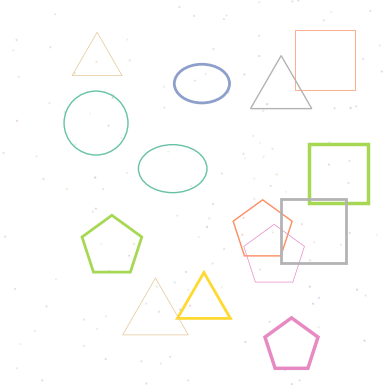[{"shape": "circle", "thickness": 1, "radius": 0.42, "center": [0.249, 0.68]}, {"shape": "oval", "thickness": 1, "radius": 0.45, "center": [0.449, 0.562]}, {"shape": "square", "thickness": 0.5, "radius": 0.39, "center": [0.844, 0.845]}, {"shape": "pentagon", "thickness": 1, "radius": 0.4, "center": [0.682, 0.401]}, {"shape": "oval", "thickness": 2, "radius": 0.36, "center": [0.524, 0.783]}, {"shape": "pentagon", "thickness": 2.5, "radius": 0.36, "center": [0.757, 0.102]}, {"shape": "pentagon", "thickness": 0.5, "radius": 0.41, "center": [0.712, 0.334]}, {"shape": "pentagon", "thickness": 2, "radius": 0.41, "center": [0.291, 0.359]}, {"shape": "square", "thickness": 2.5, "radius": 0.38, "center": [0.879, 0.549]}, {"shape": "triangle", "thickness": 2, "radius": 0.4, "center": [0.53, 0.213]}, {"shape": "triangle", "thickness": 0.5, "radius": 0.38, "center": [0.252, 0.841]}, {"shape": "triangle", "thickness": 0.5, "radius": 0.49, "center": [0.404, 0.179]}, {"shape": "square", "thickness": 2, "radius": 0.42, "center": [0.814, 0.401]}, {"shape": "triangle", "thickness": 1, "radius": 0.46, "center": [0.73, 0.764]}]